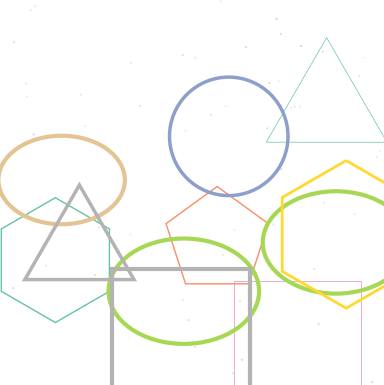[{"shape": "hexagon", "thickness": 1, "radius": 0.81, "center": [0.144, 0.324]}, {"shape": "triangle", "thickness": 0.5, "radius": 0.91, "center": [0.848, 0.721]}, {"shape": "pentagon", "thickness": 1, "radius": 0.7, "center": [0.564, 0.376]}, {"shape": "circle", "thickness": 2.5, "radius": 0.77, "center": [0.594, 0.646]}, {"shape": "square", "thickness": 0.5, "radius": 0.83, "center": [0.772, 0.106]}, {"shape": "oval", "thickness": 3, "radius": 0.98, "center": [0.477, 0.244]}, {"shape": "oval", "thickness": 3, "radius": 0.95, "center": [0.872, 0.37]}, {"shape": "hexagon", "thickness": 2, "radius": 0.96, "center": [0.899, 0.391]}, {"shape": "oval", "thickness": 3, "radius": 0.82, "center": [0.16, 0.533]}, {"shape": "square", "thickness": 3, "radius": 0.9, "center": [0.47, 0.122]}, {"shape": "triangle", "thickness": 2.5, "radius": 0.82, "center": [0.206, 0.356]}]